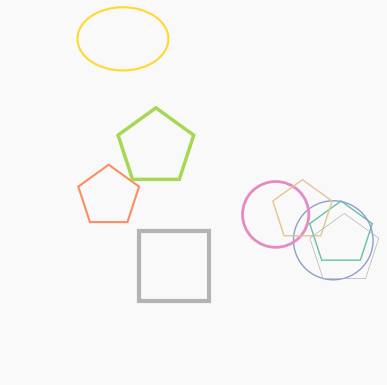[{"shape": "pentagon", "thickness": 1, "radius": 0.42, "center": [0.88, 0.393]}, {"shape": "pentagon", "thickness": 1.5, "radius": 0.41, "center": [0.28, 0.49]}, {"shape": "circle", "thickness": 1, "radius": 0.51, "center": [0.86, 0.376]}, {"shape": "circle", "thickness": 2, "radius": 0.43, "center": [0.711, 0.443]}, {"shape": "pentagon", "thickness": 2.5, "radius": 0.51, "center": [0.402, 0.617]}, {"shape": "oval", "thickness": 1.5, "radius": 0.59, "center": [0.317, 0.899]}, {"shape": "pentagon", "thickness": 1, "radius": 0.4, "center": [0.781, 0.453]}, {"shape": "square", "thickness": 3, "radius": 0.45, "center": [0.449, 0.309]}, {"shape": "pentagon", "thickness": 0.5, "radius": 0.47, "center": [0.889, 0.352]}]